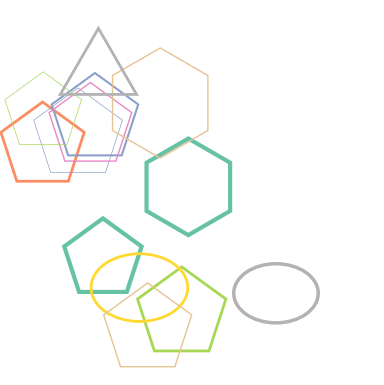[{"shape": "pentagon", "thickness": 3, "radius": 0.53, "center": [0.267, 0.327]}, {"shape": "hexagon", "thickness": 3, "radius": 0.63, "center": [0.489, 0.515]}, {"shape": "pentagon", "thickness": 2, "radius": 0.57, "center": [0.111, 0.621]}, {"shape": "pentagon", "thickness": 0.5, "radius": 0.61, "center": [0.203, 0.65]}, {"shape": "pentagon", "thickness": 1.5, "radius": 0.59, "center": [0.247, 0.692]}, {"shape": "pentagon", "thickness": 1, "radius": 0.56, "center": [0.235, 0.673]}, {"shape": "pentagon", "thickness": 2, "radius": 0.6, "center": [0.472, 0.186]}, {"shape": "pentagon", "thickness": 0.5, "radius": 0.52, "center": [0.112, 0.709]}, {"shape": "oval", "thickness": 2, "radius": 0.63, "center": [0.362, 0.253]}, {"shape": "pentagon", "thickness": 1, "radius": 0.6, "center": [0.384, 0.145]}, {"shape": "hexagon", "thickness": 1, "radius": 0.71, "center": [0.416, 0.732]}, {"shape": "triangle", "thickness": 2, "radius": 0.57, "center": [0.256, 0.812]}, {"shape": "oval", "thickness": 2.5, "radius": 0.55, "center": [0.717, 0.238]}]